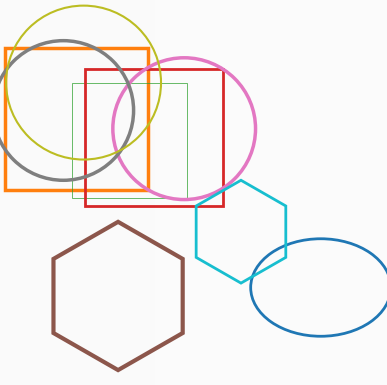[{"shape": "oval", "thickness": 2, "radius": 0.9, "center": [0.828, 0.253]}, {"shape": "square", "thickness": 2.5, "radius": 0.92, "center": [0.197, 0.691]}, {"shape": "square", "thickness": 0.5, "radius": 0.74, "center": [0.334, 0.634]}, {"shape": "square", "thickness": 2, "radius": 0.89, "center": [0.398, 0.643]}, {"shape": "hexagon", "thickness": 3, "radius": 0.96, "center": [0.305, 0.231]}, {"shape": "circle", "thickness": 2.5, "radius": 0.92, "center": [0.475, 0.666]}, {"shape": "circle", "thickness": 2.5, "radius": 0.91, "center": [0.163, 0.713]}, {"shape": "circle", "thickness": 1.5, "radius": 1.0, "center": [0.216, 0.786]}, {"shape": "hexagon", "thickness": 2, "radius": 0.67, "center": [0.622, 0.398]}]